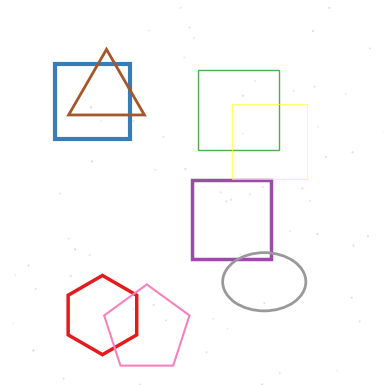[{"shape": "hexagon", "thickness": 2.5, "radius": 0.51, "center": [0.266, 0.182]}, {"shape": "square", "thickness": 3, "radius": 0.49, "center": [0.241, 0.736]}, {"shape": "square", "thickness": 1, "radius": 0.52, "center": [0.62, 0.714]}, {"shape": "square", "thickness": 2.5, "radius": 0.52, "center": [0.601, 0.429]}, {"shape": "square", "thickness": 0.5, "radius": 0.49, "center": [0.7, 0.633]}, {"shape": "triangle", "thickness": 2, "radius": 0.57, "center": [0.277, 0.758]}, {"shape": "pentagon", "thickness": 1.5, "radius": 0.58, "center": [0.381, 0.145]}, {"shape": "oval", "thickness": 2, "radius": 0.54, "center": [0.686, 0.268]}]